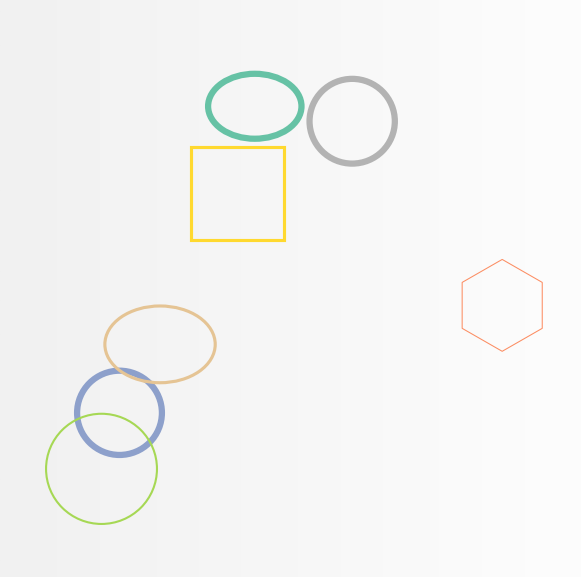[{"shape": "oval", "thickness": 3, "radius": 0.4, "center": [0.438, 0.815]}, {"shape": "hexagon", "thickness": 0.5, "radius": 0.4, "center": [0.864, 0.47]}, {"shape": "circle", "thickness": 3, "radius": 0.36, "center": [0.206, 0.284]}, {"shape": "circle", "thickness": 1, "radius": 0.48, "center": [0.175, 0.187]}, {"shape": "square", "thickness": 1.5, "radius": 0.4, "center": [0.409, 0.664]}, {"shape": "oval", "thickness": 1.5, "radius": 0.47, "center": [0.275, 0.403]}, {"shape": "circle", "thickness": 3, "radius": 0.37, "center": [0.606, 0.789]}]